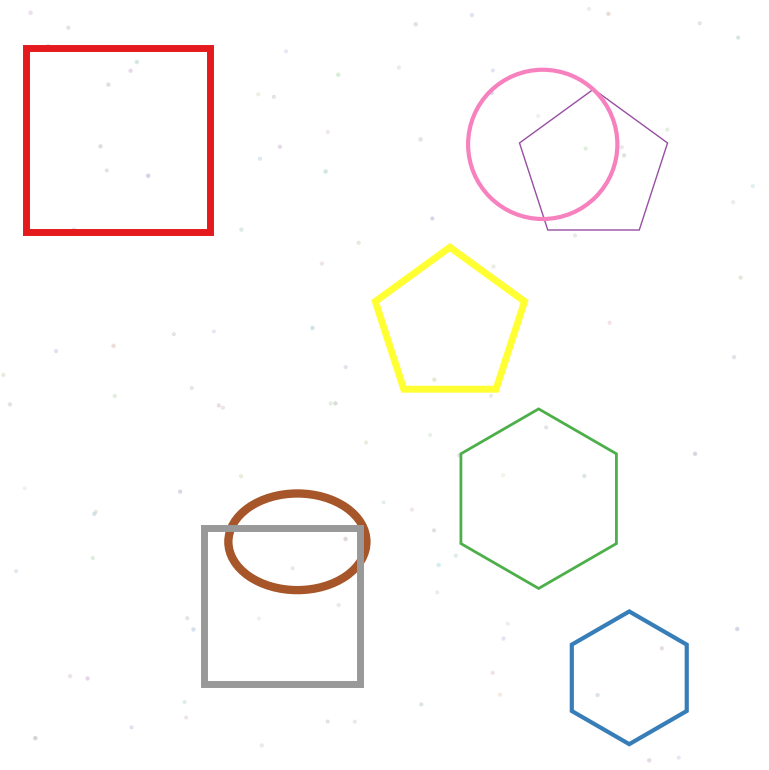[{"shape": "square", "thickness": 2.5, "radius": 0.6, "center": [0.153, 0.819]}, {"shape": "hexagon", "thickness": 1.5, "radius": 0.43, "center": [0.817, 0.12]}, {"shape": "hexagon", "thickness": 1, "radius": 0.58, "center": [0.7, 0.352]}, {"shape": "pentagon", "thickness": 0.5, "radius": 0.51, "center": [0.771, 0.783]}, {"shape": "pentagon", "thickness": 2.5, "radius": 0.51, "center": [0.584, 0.577]}, {"shape": "oval", "thickness": 3, "radius": 0.45, "center": [0.386, 0.296]}, {"shape": "circle", "thickness": 1.5, "radius": 0.48, "center": [0.705, 0.812]}, {"shape": "square", "thickness": 2.5, "radius": 0.51, "center": [0.366, 0.213]}]